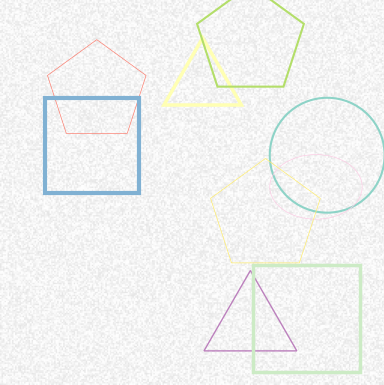[{"shape": "circle", "thickness": 1.5, "radius": 0.75, "center": [0.85, 0.597]}, {"shape": "triangle", "thickness": 2.5, "radius": 0.58, "center": [0.526, 0.785]}, {"shape": "pentagon", "thickness": 0.5, "radius": 0.67, "center": [0.251, 0.762]}, {"shape": "square", "thickness": 3, "radius": 0.61, "center": [0.239, 0.622]}, {"shape": "pentagon", "thickness": 1.5, "radius": 0.73, "center": [0.651, 0.893]}, {"shape": "oval", "thickness": 0.5, "radius": 0.6, "center": [0.821, 0.515]}, {"shape": "triangle", "thickness": 1, "radius": 0.7, "center": [0.65, 0.158]}, {"shape": "square", "thickness": 2.5, "radius": 0.69, "center": [0.796, 0.173]}, {"shape": "pentagon", "thickness": 0.5, "radius": 0.75, "center": [0.689, 0.438]}]